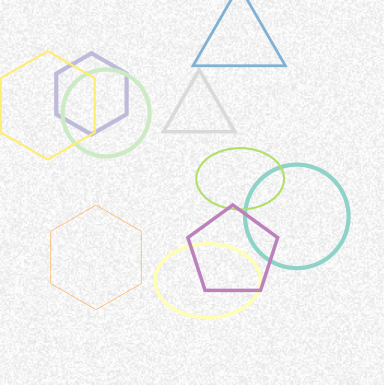[{"shape": "circle", "thickness": 3, "radius": 0.67, "center": [0.771, 0.438]}, {"shape": "oval", "thickness": 2.5, "radius": 0.68, "center": [0.54, 0.271]}, {"shape": "hexagon", "thickness": 3, "radius": 0.53, "center": [0.238, 0.756]}, {"shape": "triangle", "thickness": 2, "radius": 0.69, "center": [0.621, 0.898]}, {"shape": "hexagon", "thickness": 0.5, "radius": 0.68, "center": [0.249, 0.331]}, {"shape": "oval", "thickness": 1.5, "radius": 0.57, "center": [0.624, 0.536]}, {"shape": "triangle", "thickness": 2.5, "radius": 0.53, "center": [0.517, 0.711]}, {"shape": "pentagon", "thickness": 2.5, "radius": 0.61, "center": [0.605, 0.345]}, {"shape": "circle", "thickness": 3, "radius": 0.56, "center": [0.276, 0.707]}, {"shape": "hexagon", "thickness": 1.5, "radius": 0.7, "center": [0.124, 0.726]}]